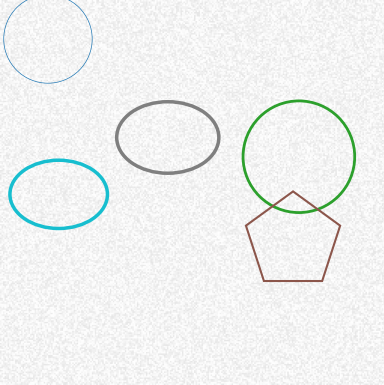[{"shape": "circle", "thickness": 0.5, "radius": 0.57, "center": [0.125, 0.899]}, {"shape": "circle", "thickness": 2, "radius": 0.73, "center": [0.776, 0.593]}, {"shape": "pentagon", "thickness": 1.5, "radius": 0.64, "center": [0.761, 0.374]}, {"shape": "oval", "thickness": 2.5, "radius": 0.66, "center": [0.436, 0.643]}, {"shape": "oval", "thickness": 2.5, "radius": 0.63, "center": [0.152, 0.495]}]